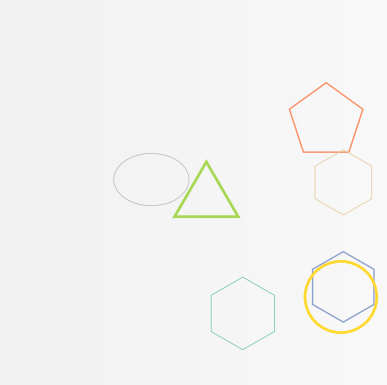[{"shape": "hexagon", "thickness": 0.5, "radius": 0.47, "center": [0.627, 0.186]}, {"shape": "pentagon", "thickness": 1, "radius": 0.5, "center": [0.842, 0.685]}, {"shape": "hexagon", "thickness": 1, "radius": 0.46, "center": [0.886, 0.255]}, {"shape": "triangle", "thickness": 2, "radius": 0.47, "center": [0.533, 0.485]}, {"shape": "circle", "thickness": 2, "radius": 0.46, "center": [0.88, 0.229]}, {"shape": "hexagon", "thickness": 0.5, "radius": 0.42, "center": [0.886, 0.526]}, {"shape": "oval", "thickness": 0.5, "radius": 0.49, "center": [0.391, 0.534]}]